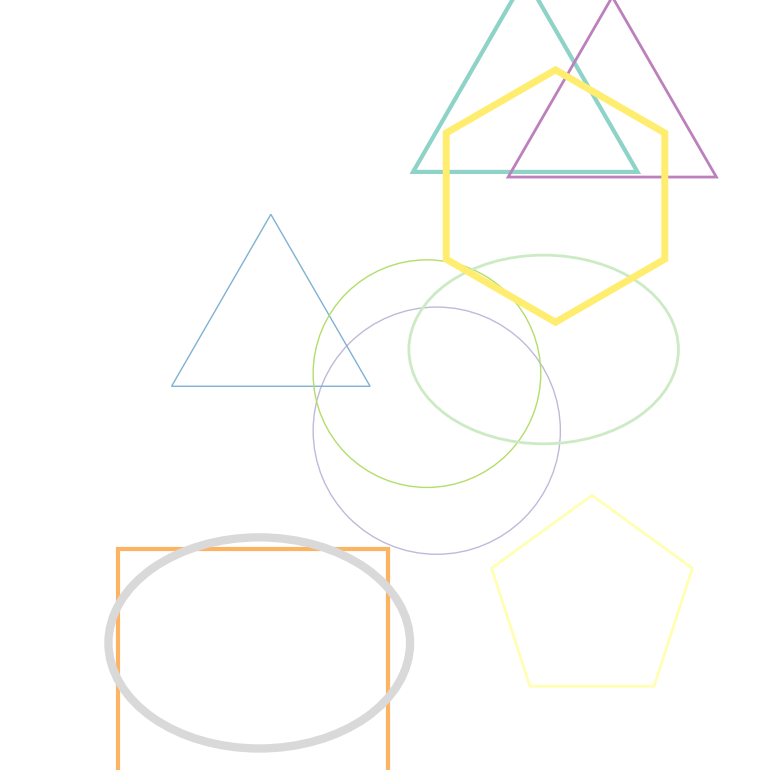[{"shape": "triangle", "thickness": 1.5, "radius": 0.84, "center": [0.682, 0.861]}, {"shape": "pentagon", "thickness": 1, "radius": 0.69, "center": [0.769, 0.22]}, {"shape": "circle", "thickness": 0.5, "radius": 0.8, "center": [0.567, 0.441]}, {"shape": "triangle", "thickness": 0.5, "radius": 0.74, "center": [0.352, 0.573]}, {"shape": "square", "thickness": 1.5, "radius": 0.88, "center": [0.328, 0.112]}, {"shape": "circle", "thickness": 0.5, "radius": 0.74, "center": [0.554, 0.515]}, {"shape": "oval", "thickness": 3, "radius": 0.98, "center": [0.337, 0.165]}, {"shape": "triangle", "thickness": 1, "radius": 0.78, "center": [0.795, 0.848]}, {"shape": "oval", "thickness": 1, "radius": 0.88, "center": [0.706, 0.546]}, {"shape": "hexagon", "thickness": 2.5, "radius": 0.82, "center": [0.721, 0.745]}]